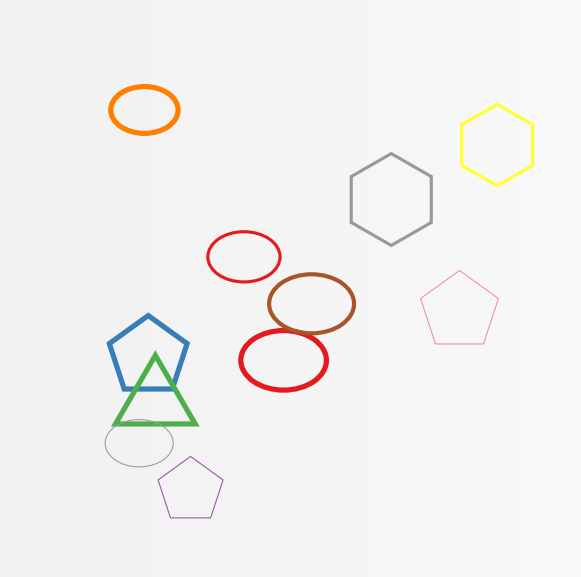[{"shape": "oval", "thickness": 2.5, "radius": 0.37, "center": [0.488, 0.375]}, {"shape": "oval", "thickness": 1.5, "radius": 0.31, "center": [0.42, 0.554]}, {"shape": "pentagon", "thickness": 2.5, "radius": 0.35, "center": [0.255, 0.382]}, {"shape": "triangle", "thickness": 2.5, "radius": 0.4, "center": [0.267, 0.305]}, {"shape": "pentagon", "thickness": 0.5, "radius": 0.29, "center": [0.328, 0.15]}, {"shape": "oval", "thickness": 2.5, "radius": 0.29, "center": [0.248, 0.809]}, {"shape": "hexagon", "thickness": 1.5, "radius": 0.35, "center": [0.855, 0.748]}, {"shape": "oval", "thickness": 2, "radius": 0.37, "center": [0.536, 0.473]}, {"shape": "pentagon", "thickness": 0.5, "radius": 0.35, "center": [0.791, 0.46]}, {"shape": "hexagon", "thickness": 1.5, "radius": 0.4, "center": [0.673, 0.654]}, {"shape": "oval", "thickness": 0.5, "radius": 0.29, "center": [0.239, 0.232]}]